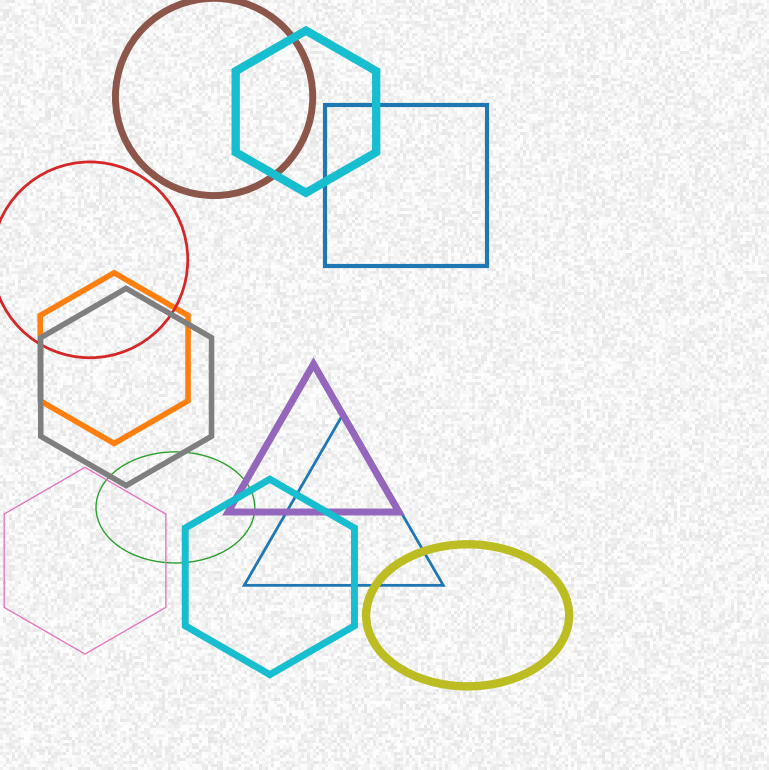[{"shape": "square", "thickness": 1.5, "radius": 0.52, "center": [0.527, 0.759]}, {"shape": "triangle", "thickness": 1, "radius": 0.75, "center": [0.446, 0.314]}, {"shape": "hexagon", "thickness": 2, "radius": 0.55, "center": [0.148, 0.535]}, {"shape": "oval", "thickness": 0.5, "radius": 0.52, "center": [0.228, 0.341]}, {"shape": "circle", "thickness": 1, "radius": 0.64, "center": [0.117, 0.663]}, {"shape": "triangle", "thickness": 2.5, "radius": 0.64, "center": [0.407, 0.399]}, {"shape": "circle", "thickness": 2.5, "radius": 0.64, "center": [0.278, 0.874]}, {"shape": "hexagon", "thickness": 0.5, "radius": 0.61, "center": [0.11, 0.272]}, {"shape": "hexagon", "thickness": 2, "radius": 0.64, "center": [0.164, 0.497]}, {"shape": "oval", "thickness": 3, "radius": 0.66, "center": [0.607, 0.201]}, {"shape": "hexagon", "thickness": 3, "radius": 0.53, "center": [0.397, 0.855]}, {"shape": "hexagon", "thickness": 2.5, "radius": 0.63, "center": [0.35, 0.251]}]